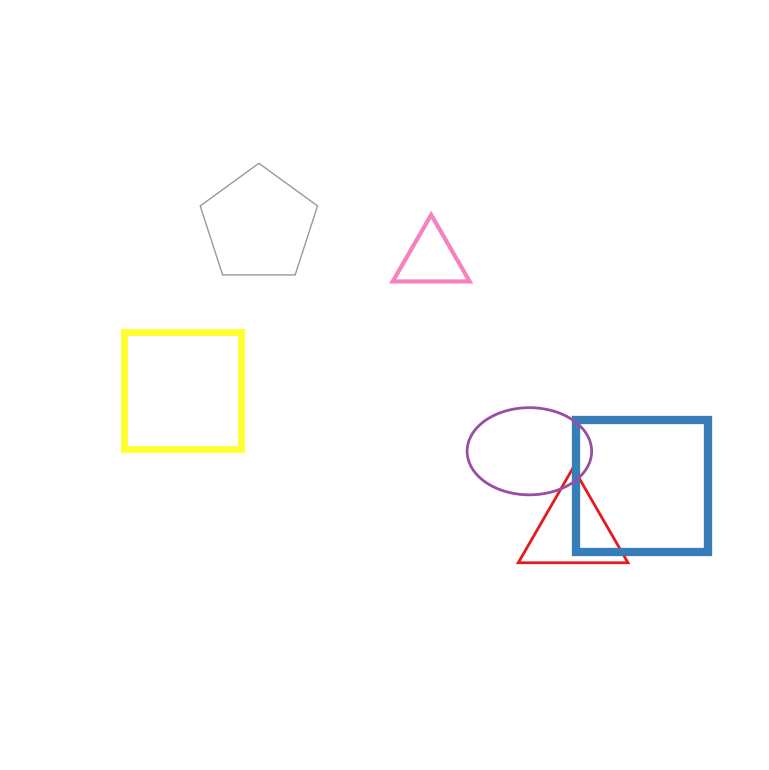[{"shape": "triangle", "thickness": 1, "radius": 0.41, "center": [0.744, 0.31]}, {"shape": "square", "thickness": 3, "radius": 0.43, "center": [0.833, 0.369]}, {"shape": "oval", "thickness": 1, "radius": 0.4, "center": [0.688, 0.414]}, {"shape": "square", "thickness": 2.5, "radius": 0.38, "center": [0.237, 0.493]}, {"shape": "triangle", "thickness": 1.5, "radius": 0.29, "center": [0.56, 0.663]}, {"shape": "pentagon", "thickness": 0.5, "radius": 0.4, "center": [0.336, 0.708]}]